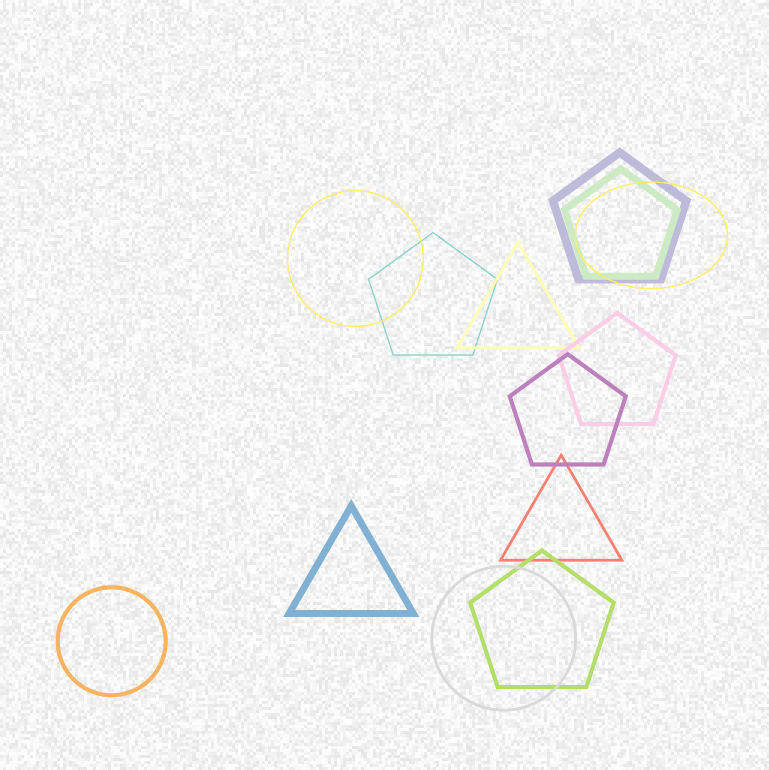[{"shape": "pentagon", "thickness": 0.5, "radius": 0.44, "center": [0.562, 0.61]}, {"shape": "triangle", "thickness": 1, "radius": 0.46, "center": [0.673, 0.594]}, {"shape": "pentagon", "thickness": 3, "radius": 0.46, "center": [0.805, 0.711]}, {"shape": "triangle", "thickness": 1, "radius": 0.45, "center": [0.729, 0.318]}, {"shape": "triangle", "thickness": 2.5, "radius": 0.47, "center": [0.456, 0.25]}, {"shape": "circle", "thickness": 1.5, "radius": 0.35, "center": [0.145, 0.167]}, {"shape": "pentagon", "thickness": 1.5, "radius": 0.49, "center": [0.704, 0.187]}, {"shape": "pentagon", "thickness": 1.5, "radius": 0.4, "center": [0.802, 0.514]}, {"shape": "circle", "thickness": 1, "radius": 0.47, "center": [0.654, 0.171]}, {"shape": "pentagon", "thickness": 1.5, "radius": 0.4, "center": [0.737, 0.461]}, {"shape": "pentagon", "thickness": 2.5, "radius": 0.39, "center": [0.806, 0.704]}, {"shape": "circle", "thickness": 0.5, "radius": 0.44, "center": [0.462, 0.664]}, {"shape": "oval", "thickness": 0.5, "radius": 0.49, "center": [0.846, 0.694]}]